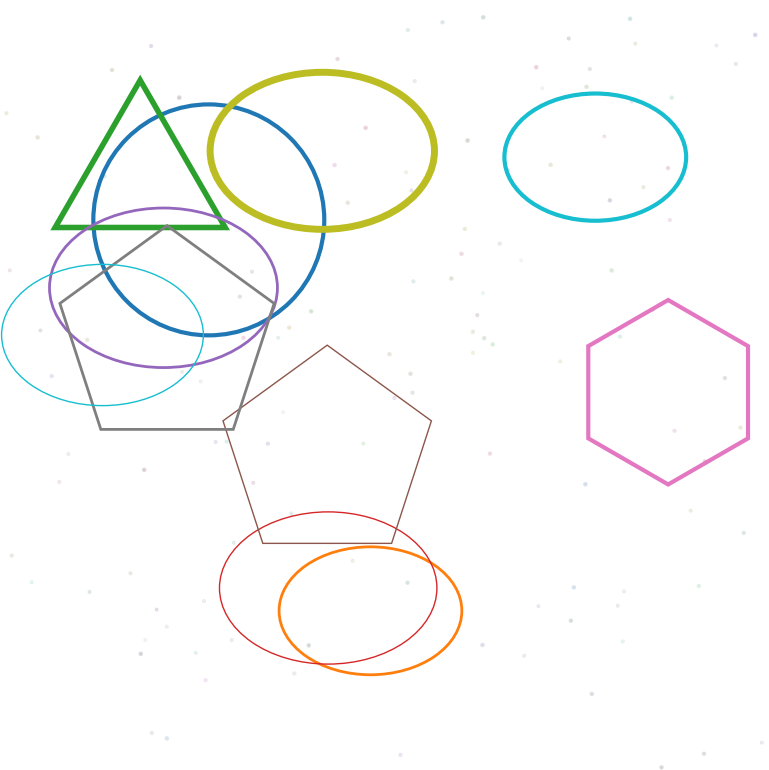[{"shape": "circle", "thickness": 1.5, "radius": 0.75, "center": [0.271, 0.714]}, {"shape": "oval", "thickness": 1, "radius": 0.59, "center": [0.481, 0.207]}, {"shape": "triangle", "thickness": 2, "radius": 0.64, "center": [0.182, 0.768]}, {"shape": "oval", "thickness": 0.5, "radius": 0.71, "center": [0.426, 0.236]}, {"shape": "oval", "thickness": 1, "radius": 0.74, "center": [0.212, 0.626]}, {"shape": "pentagon", "thickness": 0.5, "radius": 0.71, "center": [0.425, 0.409]}, {"shape": "hexagon", "thickness": 1.5, "radius": 0.6, "center": [0.868, 0.491]}, {"shape": "pentagon", "thickness": 1, "radius": 0.73, "center": [0.217, 0.561]}, {"shape": "oval", "thickness": 2.5, "radius": 0.73, "center": [0.419, 0.804]}, {"shape": "oval", "thickness": 0.5, "radius": 0.66, "center": [0.133, 0.565]}, {"shape": "oval", "thickness": 1.5, "radius": 0.59, "center": [0.773, 0.796]}]